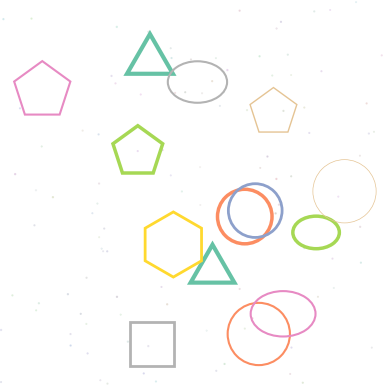[{"shape": "triangle", "thickness": 3, "radius": 0.33, "center": [0.552, 0.299]}, {"shape": "triangle", "thickness": 3, "radius": 0.34, "center": [0.389, 0.843]}, {"shape": "circle", "thickness": 1.5, "radius": 0.4, "center": [0.672, 0.133]}, {"shape": "circle", "thickness": 2.5, "radius": 0.35, "center": [0.636, 0.438]}, {"shape": "circle", "thickness": 2, "radius": 0.35, "center": [0.663, 0.453]}, {"shape": "pentagon", "thickness": 1.5, "radius": 0.38, "center": [0.11, 0.765]}, {"shape": "oval", "thickness": 1.5, "radius": 0.42, "center": [0.735, 0.185]}, {"shape": "pentagon", "thickness": 2.5, "radius": 0.34, "center": [0.358, 0.606]}, {"shape": "oval", "thickness": 2.5, "radius": 0.3, "center": [0.821, 0.396]}, {"shape": "hexagon", "thickness": 2, "radius": 0.42, "center": [0.45, 0.365]}, {"shape": "pentagon", "thickness": 1, "radius": 0.32, "center": [0.71, 0.709]}, {"shape": "circle", "thickness": 0.5, "radius": 0.41, "center": [0.895, 0.503]}, {"shape": "square", "thickness": 2, "radius": 0.29, "center": [0.395, 0.106]}, {"shape": "oval", "thickness": 1.5, "radius": 0.38, "center": [0.513, 0.787]}]